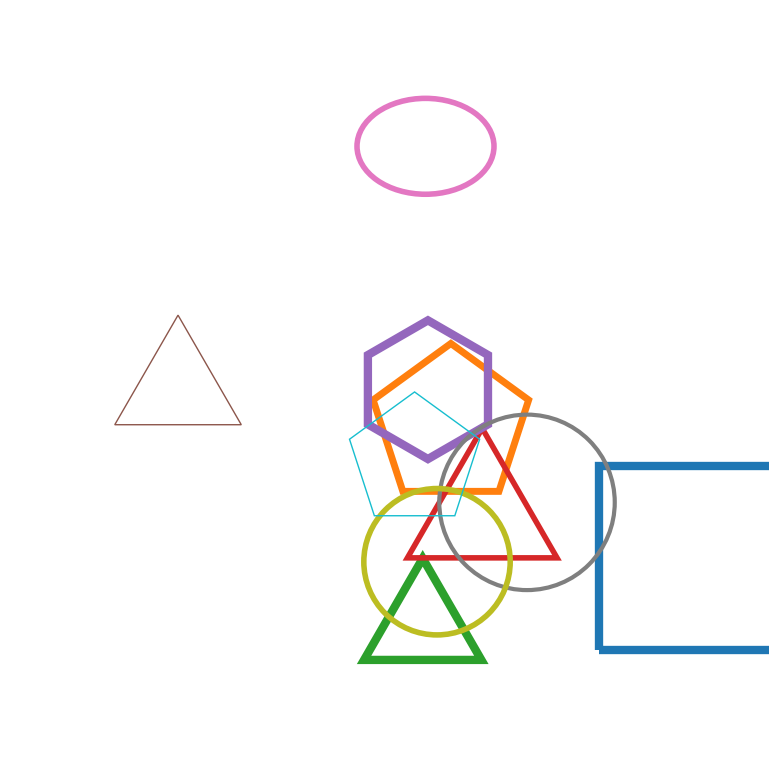[{"shape": "square", "thickness": 3, "radius": 0.6, "center": [0.898, 0.275]}, {"shape": "pentagon", "thickness": 2.5, "radius": 0.53, "center": [0.586, 0.448]}, {"shape": "triangle", "thickness": 3, "radius": 0.44, "center": [0.549, 0.187]}, {"shape": "triangle", "thickness": 2, "radius": 0.56, "center": [0.626, 0.332]}, {"shape": "hexagon", "thickness": 3, "radius": 0.45, "center": [0.556, 0.494]}, {"shape": "triangle", "thickness": 0.5, "radius": 0.47, "center": [0.231, 0.496]}, {"shape": "oval", "thickness": 2, "radius": 0.44, "center": [0.553, 0.81]}, {"shape": "circle", "thickness": 1.5, "radius": 0.57, "center": [0.684, 0.348]}, {"shape": "circle", "thickness": 2, "radius": 0.48, "center": [0.568, 0.27]}, {"shape": "pentagon", "thickness": 0.5, "radius": 0.44, "center": [0.538, 0.402]}]